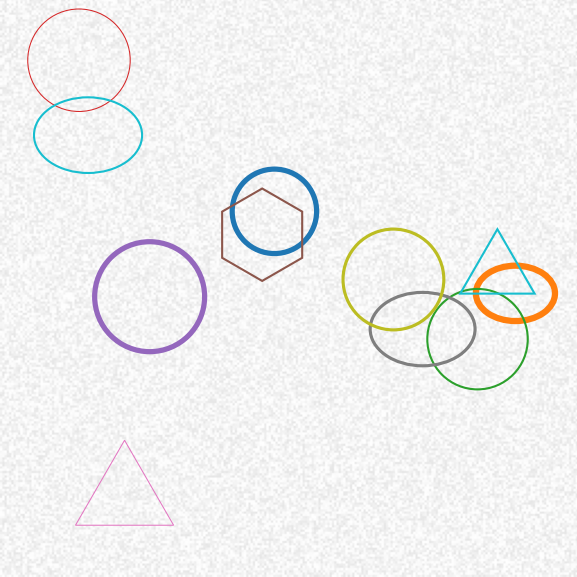[{"shape": "circle", "thickness": 2.5, "radius": 0.37, "center": [0.475, 0.633]}, {"shape": "oval", "thickness": 3, "radius": 0.34, "center": [0.893, 0.491]}, {"shape": "circle", "thickness": 1, "radius": 0.43, "center": [0.827, 0.412]}, {"shape": "circle", "thickness": 0.5, "radius": 0.44, "center": [0.137, 0.895]}, {"shape": "circle", "thickness": 2.5, "radius": 0.48, "center": [0.259, 0.485]}, {"shape": "hexagon", "thickness": 1, "radius": 0.4, "center": [0.454, 0.593]}, {"shape": "triangle", "thickness": 0.5, "radius": 0.49, "center": [0.216, 0.139]}, {"shape": "oval", "thickness": 1.5, "radius": 0.45, "center": [0.732, 0.429]}, {"shape": "circle", "thickness": 1.5, "radius": 0.44, "center": [0.681, 0.515]}, {"shape": "triangle", "thickness": 1, "radius": 0.37, "center": [0.861, 0.528]}, {"shape": "oval", "thickness": 1, "radius": 0.47, "center": [0.152, 0.765]}]